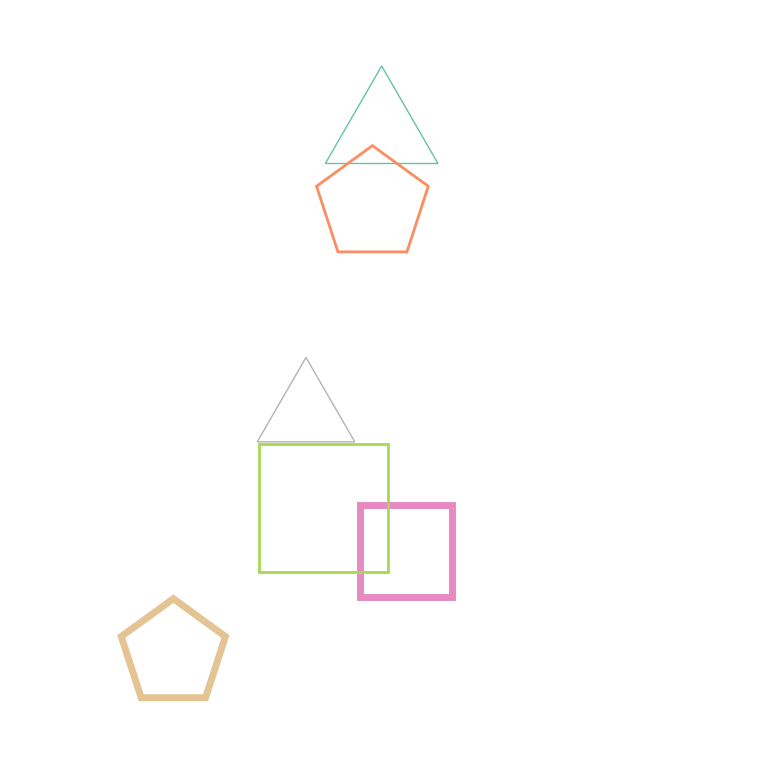[{"shape": "triangle", "thickness": 0.5, "radius": 0.42, "center": [0.496, 0.83]}, {"shape": "pentagon", "thickness": 1, "radius": 0.38, "center": [0.484, 0.735]}, {"shape": "square", "thickness": 2.5, "radius": 0.3, "center": [0.527, 0.285]}, {"shape": "square", "thickness": 1, "radius": 0.42, "center": [0.42, 0.34]}, {"shape": "pentagon", "thickness": 2.5, "radius": 0.36, "center": [0.225, 0.151]}, {"shape": "triangle", "thickness": 0.5, "radius": 0.37, "center": [0.397, 0.463]}]